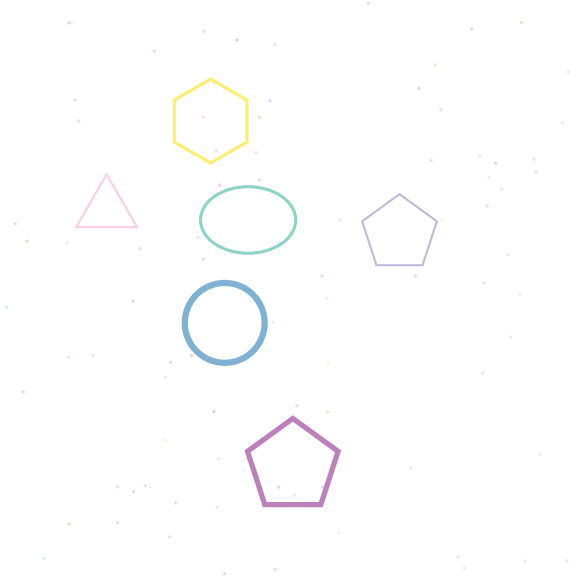[{"shape": "oval", "thickness": 1.5, "radius": 0.41, "center": [0.43, 0.618]}, {"shape": "pentagon", "thickness": 1, "radius": 0.34, "center": [0.692, 0.595]}, {"shape": "circle", "thickness": 3, "radius": 0.35, "center": [0.389, 0.44]}, {"shape": "triangle", "thickness": 1, "radius": 0.3, "center": [0.185, 0.636]}, {"shape": "pentagon", "thickness": 2.5, "radius": 0.41, "center": [0.507, 0.192]}, {"shape": "hexagon", "thickness": 1.5, "radius": 0.36, "center": [0.365, 0.79]}]